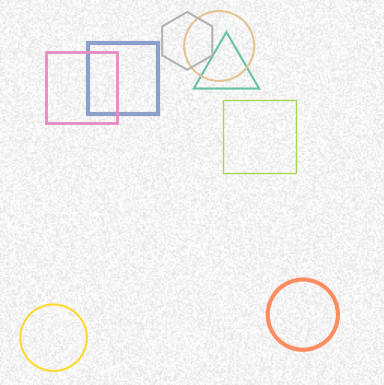[{"shape": "triangle", "thickness": 1.5, "radius": 0.49, "center": [0.588, 0.819]}, {"shape": "circle", "thickness": 3, "radius": 0.46, "center": [0.787, 0.183]}, {"shape": "square", "thickness": 3, "radius": 0.46, "center": [0.319, 0.796]}, {"shape": "square", "thickness": 2, "radius": 0.46, "center": [0.212, 0.773]}, {"shape": "square", "thickness": 1, "radius": 0.48, "center": [0.674, 0.645]}, {"shape": "circle", "thickness": 1.5, "radius": 0.43, "center": [0.139, 0.123]}, {"shape": "circle", "thickness": 1.5, "radius": 0.45, "center": [0.569, 0.881]}, {"shape": "hexagon", "thickness": 1.5, "radius": 0.38, "center": [0.486, 0.894]}]